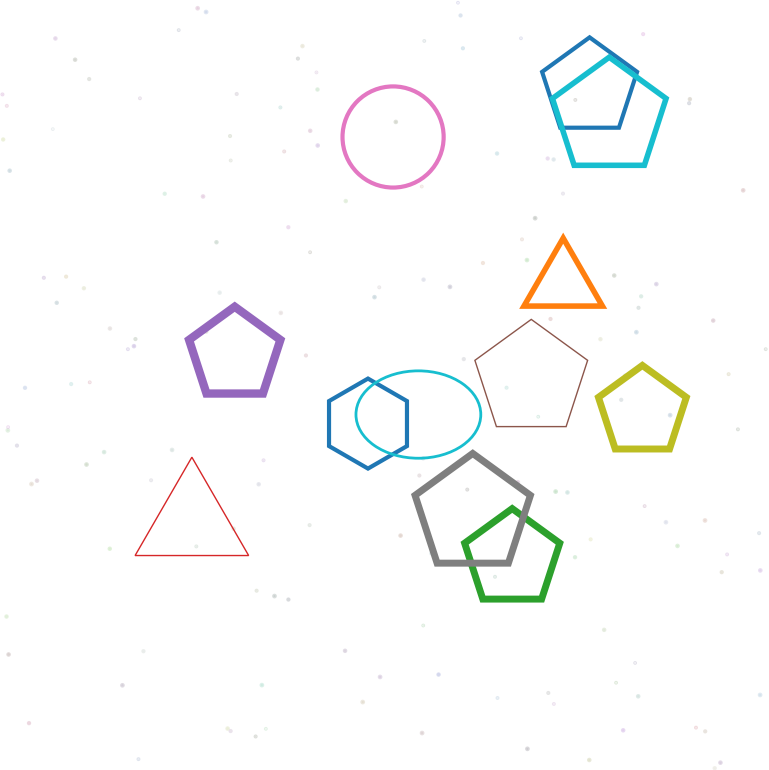[{"shape": "hexagon", "thickness": 1.5, "radius": 0.29, "center": [0.478, 0.45]}, {"shape": "pentagon", "thickness": 1.5, "radius": 0.32, "center": [0.766, 0.887]}, {"shape": "triangle", "thickness": 2, "radius": 0.29, "center": [0.731, 0.632]}, {"shape": "pentagon", "thickness": 2.5, "radius": 0.32, "center": [0.665, 0.275]}, {"shape": "triangle", "thickness": 0.5, "radius": 0.43, "center": [0.249, 0.321]}, {"shape": "pentagon", "thickness": 3, "radius": 0.31, "center": [0.305, 0.539]}, {"shape": "pentagon", "thickness": 0.5, "radius": 0.38, "center": [0.69, 0.508]}, {"shape": "circle", "thickness": 1.5, "radius": 0.33, "center": [0.51, 0.822]}, {"shape": "pentagon", "thickness": 2.5, "radius": 0.39, "center": [0.614, 0.332]}, {"shape": "pentagon", "thickness": 2.5, "radius": 0.3, "center": [0.834, 0.465]}, {"shape": "oval", "thickness": 1, "radius": 0.41, "center": [0.543, 0.462]}, {"shape": "pentagon", "thickness": 2, "radius": 0.39, "center": [0.791, 0.848]}]